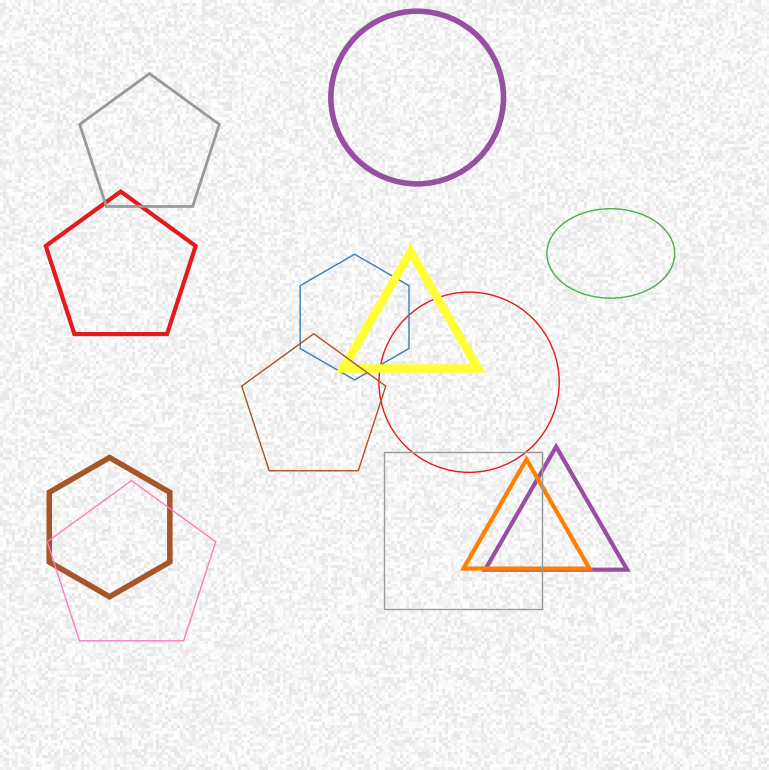[{"shape": "circle", "thickness": 0.5, "radius": 0.59, "center": [0.609, 0.504]}, {"shape": "pentagon", "thickness": 1.5, "radius": 0.51, "center": [0.157, 0.649]}, {"shape": "hexagon", "thickness": 0.5, "radius": 0.41, "center": [0.46, 0.588]}, {"shape": "oval", "thickness": 0.5, "radius": 0.41, "center": [0.793, 0.671]}, {"shape": "triangle", "thickness": 1.5, "radius": 0.53, "center": [0.722, 0.313]}, {"shape": "circle", "thickness": 2, "radius": 0.56, "center": [0.542, 0.873]}, {"shape": "triangle", "thickness": 1.5, "radius": 0.47, "center": [0.684, 0.309]}, {"shape": "triangle", "thickness": 3, "radius": 0.51, "center": [0.533, 0.572]}, {"shape": "hexagon", "thickness": 2, "radius": 0.45, "center": [0.142, 0.315]}, {"shape": "pentagon", "thickness": 0.5, "radius": 0.49, "center": [0.407, 0.468]}, {"shape": "pentagon", "thickness": 0.5, "radius": 0.58, "center": [0.171, 0.261]}, {"shape": "pentagon", "thickness": 1, "radius": 0.48, "center": [0.194, 0.809]}, {"shape": "square", "thickness": 0.5, "radius": 0.51, "center": [0.601, 0.311]}]